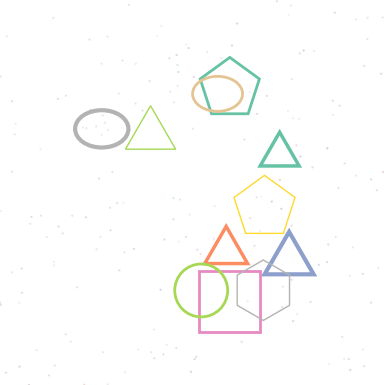[{"shape": "pentagon", "thickness": 2, "radius": 0.4, "center": [0.597, 0.77]}, {"shape": "triangle", "thickness": 2.5, "radius": 0.29, "center": [0.726, 0.598]}, {"shape": "triangle", "thickness": 2.5, "radius": 0.32, "center": [0.587, 0.348]}, {"shape": "triangle", "thickness": 3, "radius": 0.37, "center": [0.751, 0.324]}, {"shape": "square", "thickness": 2, "radius": 0.4, "center": [0.596, 0.218]}, {"shape": "triangle", "thickness": 1, "radius": 0.38, "center": [0.391, 0.65]}, {"shape": "circle", "thickness": 2, "radius": 0.34, "center": [0.523, 0.246]}, {"shape": "pentagon", "thickness": 1, "radius": 0.42, "center": [0.687, 0.461]}, {"shape": "oval", "thickness": 2, "radius": 0.32, "center": [0.565, 0.756]}, {"shape": "oval", "thickness": 3, "radius": 0.35, "center": [0.264, 0.665]}, {"shape": "hexagon", "thickness": 1, "radius": 0.39, "center": [0.684, 0.246]}]